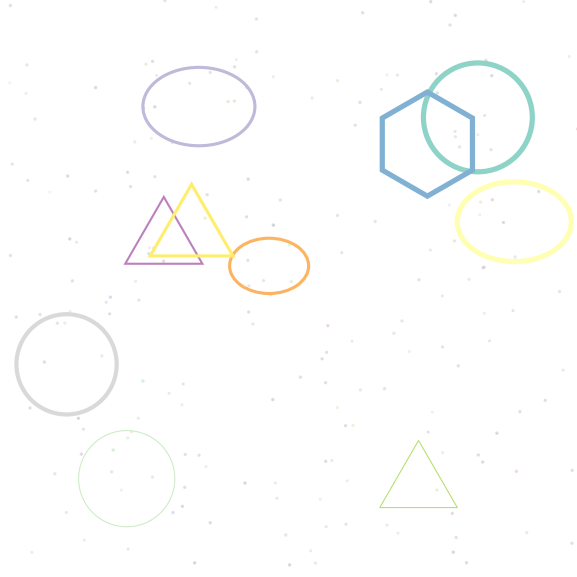[{"shape": "circle", "thickness": 2.5, "radius": 0.47, "center": [0.827, 0.796]}, {"shape": "oval", "thickness": 2.5, "radius": 0.49, "center": [0.891, 0.615]}, {"shape": "oval", "thickness": 1.5, "radius": 0.48, "center": [0.344, 0.815]}, {"shape": "hexagon", "thickness": 2.5, "radius": 0.45, "center": [0.74, 0.75]}, {"shape": "oval", "thickness": 1.5, "radius": 0.34, "center": [0.466, 0.539]}, {"shape": "triangle", "thickness": 0.5, "radius": 0.39, "center": [0.725, 0.159]}, {"shape": "circle", "thickness": 2, "radius": 0.43, "center": [0.115, 0.368]}, {"shape": "triangle", "thickness": 1, "radius": 0.39, "center": [0.284, 0.581]}, {"shape": "circle", "thickness": 0.5, "radius": 0.42, "center": [0.219, 0.17]}, {"shape": "triangle", "thickness": 1.5, "radius": 0.41, "center": [0.332, 0.597]}]